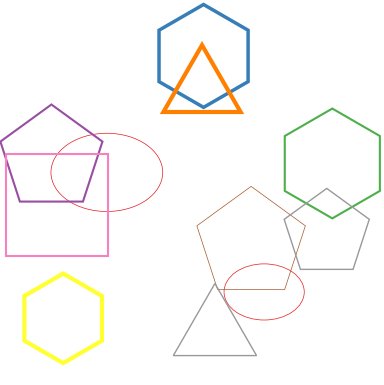[{"shape": "oval", "thickness": 0.5, "radius": 0.73, "center": [0.277, 0.552]}, {"shape": "oval", "thickness": 0.5, "radius": 0.52, "center": [0.686, 0.242]}, {"shape": "hexagon", "thickness": 2.5, "radius": 0.67, "center": [0.529, 0.855]}, {"shape": "hexagon", "thickness": 1.5, "radius": 0.71, "center": [0.863, 0.575]}, {"shape": "pentagon", "thickness": 1.5, "radius": 0.7, "center": [0.134, 0.589]}, {"shape": "triangle", "thickness": 3, "radius": 0.58, "center": [0.525, 0.767]}, {"shape": "hexagon", "thickness": 3, "radius": 0.58, "center": [0.164, 0.173]}, {"shape": "pentagon", "thickness": 0.5, "radius": 0.74, "center": [0.652, 0.368]}, {"shape": "square", "thickness": 1.5, "radius": 0.66, "center": [0.148, 0.466]}, {"shape": "triangle", "thickness": 1, "radius": 0.62, "center": [0.558, 0.139]}, {"shape": "pentagon", "thickness": 1, "radius": 0.58, "center": [0.849, 0.394]}]